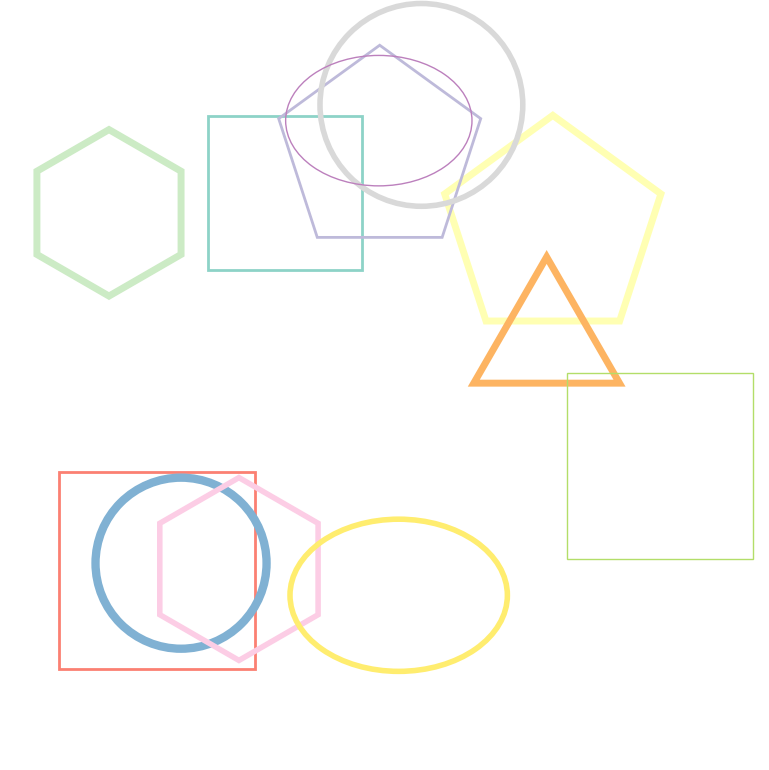[{"shape": "square", "thickness": 1, "radius": 0.5, "center": [0.37, 0.749]}, {"shape": "pentagon", "thickness": 2.5, "radius": 0.74, "center": [0.718, 0.703]}, {"shape": "pentagon", "thickness": 1, "radius": 0.69, "center": [0.493, 0.803]}, {"shape": "square", "thickness": 1, "radius": 0.64, "center": [0.204, 0.259]}, {"shape": "circle", "thickness": 3, "radius": 0.56, "center": [0.235, 0.269]}, {"shape": "triangle", "thickness": 2.5, "radius": 0.55, "center": [0.71, 0.557]}, {"shape": "square", "thickness": 0.5, "radius": 0.6, "center": [0.858, 0.395]}, {"shape": "hexagon", "thickness": 2, "radius": 0.59, "center": [0.31, 0.261]}, {"shape": "circle", "thickness": 2, "radius": 0.66, "center": [0.547, 0.864]}, {"shape": "oval", "thickness": 0.5, "radius": 0.61, "center": [0.492, 0.843]}, {"shape": "hexagon", "thickness": 2.5, "radius": 0.54, "center": [0.142, 0.724]}, {"shape": "oval", "thickness": 2, "radius": 0.71, "center": [0.518, 0.227]}]